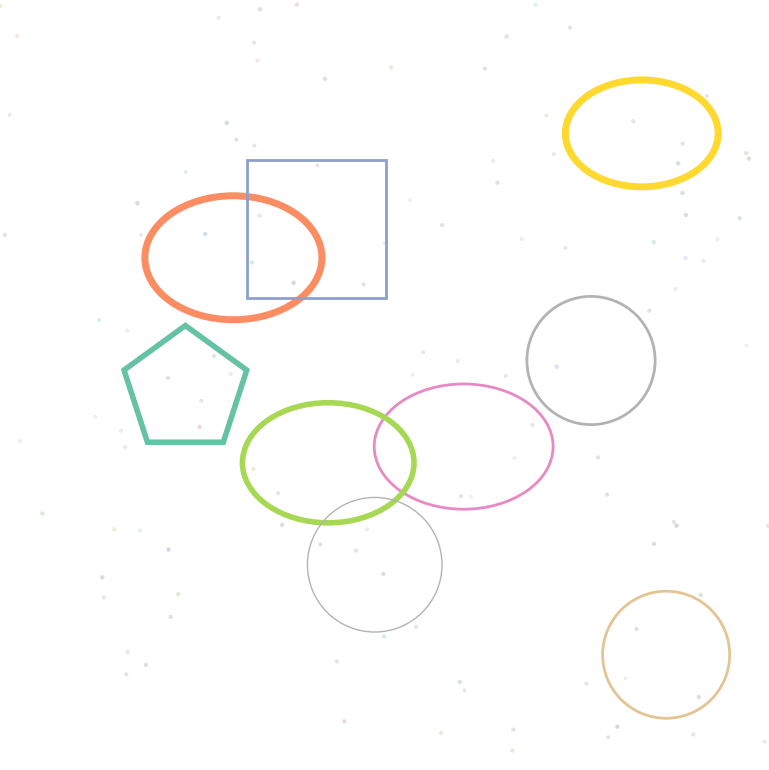[{"shape": "pentagon", "thickness": 2, "radius": 0.42, "center": [0.241, 0.493]}, {"shape": "oval", "thickness": 2.5, "radius": 0.57, "center": [0.303, 0.665]}, {"shape": "square", "thickness": 1, "radius": 0.45, "center": [0.411, 0.703]}, {"shape": "oval", "thickness": 1, "radius": 0.58, "center": [0.602, 0.42]}, {"shape": "oval", "thickness": 2, "radius": 0.56, "center": [0.426, 0.399]}, {"shape": "oval", "thickness": 2.5, "radius": 0.5, "center": [0.833, 0.827]}, {"shape": "circle", "thickness": 1, "radius": 0.41, "center": [0.865, 0.15]}, {"shape": "circle", "thickness": 1, "radius": 0.42, "center": [0.768, 0.532]}, {"shape": "circle", "thickness": 0.5, "radius": 0.44, "center": [0.487, 0.267]}]